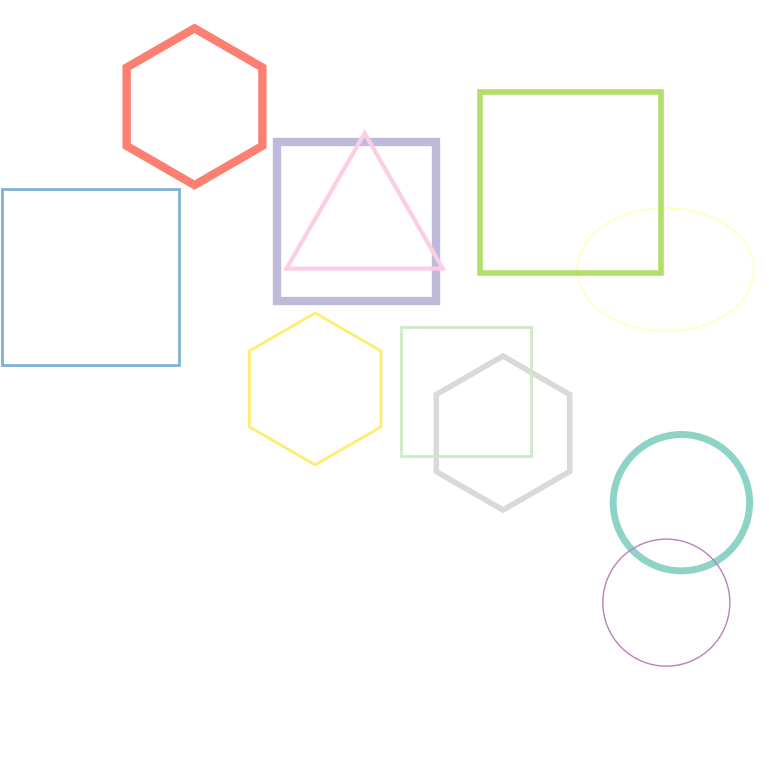[{"shape": "circle", "thickness": 2.5, "radius": 0.44, "center": [0.885, 0.347]}, {"shape": "oval", "thickness": 0.5, "radius": 0.57, "center": [0.864, 0.65]}, {"shape": "square", "thickness": 3, "radius": 0.52, "center": [0.463, 0.712]}, {"shape": "hexagon", "thickness": 3, "radius": 0.51, "center": [0.253, 0.861]}, {"shape": "square", "thickness": 1, "radius": 0.57, "center": [0.118, 0.64]}, {"shape": "square", "thickness": 2, "radius": 0.59, "center": [0.741, 0.763]}, {"shape": "triangle", "thickness": 1.5, "radius": 0.59, "center": [0.474, 0.71]}, {"shape": "hexagon", "thickness": 2, "radius": 0.5, "center": [0.653, 0.438]}, {"shape": "circle", "thickness": 0.5, "radius": 0.41, "center": [0.865, 0.217]}, {"shape": "square", "thickness": 1, "radius": 0.42, "center": [0.605, 0.492]}, {"shape": "hexagon", "thickness": 1, "radius": 0.49, "center": [0.409, 0.495]}]